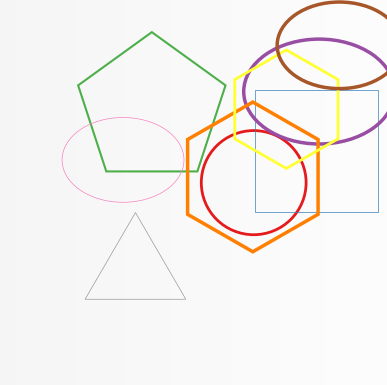[{"shape": "circle", "thickness": 2, "radius": 0.68, "center": [0.655, 0.526]}, {"shape": "square", "thickness": 0.5, "radius": 0.8, "center": [0.817, 0.608]}, {"shape": "pentagon", "thickness": 1.5, "radius": 1.0, "center": [0.392, 0.717]}, {"shape": "oval", "thickness": 2.5, "radius": 0.97, "center": [0.824, 0.762]}, {"shape": "hexagon", "thickness": 2.5, "radius": 0.97, "center": [0.652, 0.54]}, {"shape": "hexagon", "thickness": 2, "radius": 0.77, "center": [0.739, 0.716]}, {"shape": "oval", "thickness": 2.5, "radius": 0.8, "center": [0.876, 0.882]}, {"shape": "oval", "thickness": 0.5, "radius": 0.79, "center": [0.317, 0.585]}, {"shape": "triangle", "thickness": 0.5, "radius": 0.75, "center": [0.35, 0.298]}]